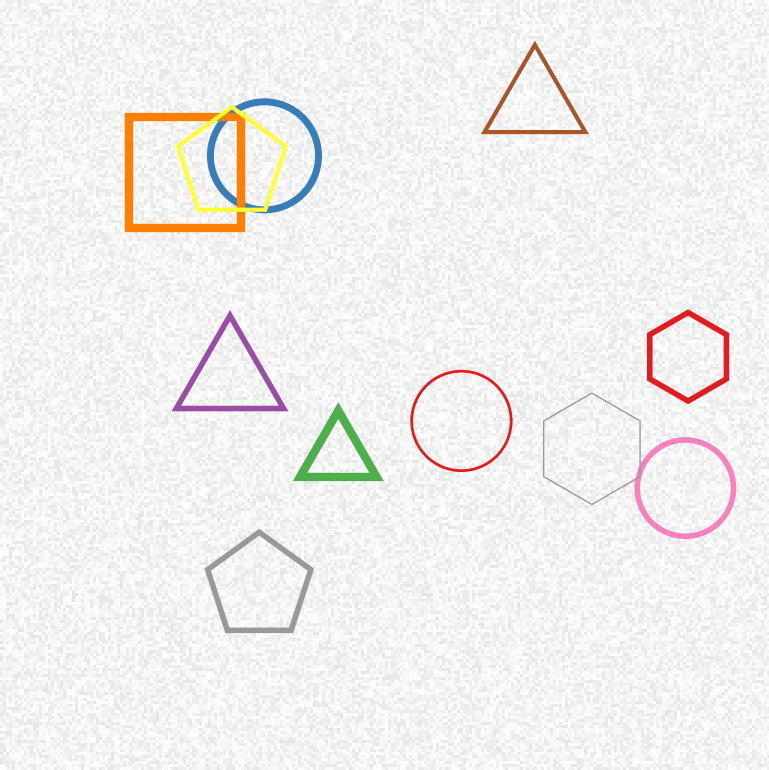[{"shape": "circle", "thickness": 1, "radius": 0.32, "center": [0.599, 0.453]}, {"shape": "hexagon", "thickness": 2, "radius": 0.29, "center": [0.894, 0.537]}, {"shape": "circle", "thickness": 2.5, "radius": 0.35, "center": [0.343, 0.798]}, {"shape": "triangle", "thickness": 3, "radius": 0.29, "center": [0.439, 0.409]}, {"shape": "triangle", "thickness": 2, "radius": 0.4, "center": [0.299, 0.51]}, {"shape": "square", "thickness": 3, "radius": 0.36, "center": [0.241, 0.776]}, {"shape": "pentagon", "thickness": 1.5, "radius": 0.37, "center": [0.301, 0.787]}, {"shape": "triangle", "thickness": 1.5, "radius": 0.38, "center": [0.695, 0.866]}, {"shape": "circle", "thickness": 2, "radius": 0.31, "center": [0.89, 0.366]}, {"shape": "pentagon", "thickness": 2, "radius": 0.35, "center": [0.337, 0.238]}, {"shape": "hexagon", "thickness": 0.5, "radius": 0.36, "center": [0.769, 0.417]}]